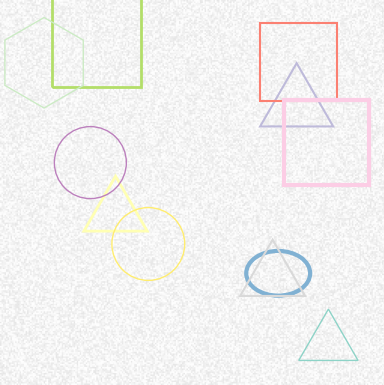[{"shape": "triangle", "thickness": 1, "radius": 0.44, "center": [0.853, 0.108]}, {"shape": "triangle", "thickness": 2, "radius": 0.48, "center": [0.3, 0.447]}, {"shape": "triangle", "thickness": 1.5, "radius": 0.55, "center": [0.771, 0.726]}, {"shape": "square", "thickness": 1.5, "radius": 0.5, "center": [0.775, 0.839]}, {"shape": "oval", "thickness": 3, "radius": 0.41, "center": [0.723, 0.29]}, {"shape": "square", "thickness": 2, "radius": 0.58, "center": [0.25, 0.889]}, {"shape": "square", "thickness": 3, "radius": 0.55, "center": [0.849, 0.63]}, {"shape": "triangle", "thickness": 1.5, "radius": 0.49, "center": [0.708, 0.28]}, {"shape": "circle", "thickness": 1, "radius": 0.47, "center": [0.235, 0.578]}, {"shape": "hexagon", "thickness": 1, "radius": 0.59, "center": [0.114, 0.837]}, {"shape": "circle", "thickness": 1, "radius": 0.47, "center": [0.385, 0.366]}]